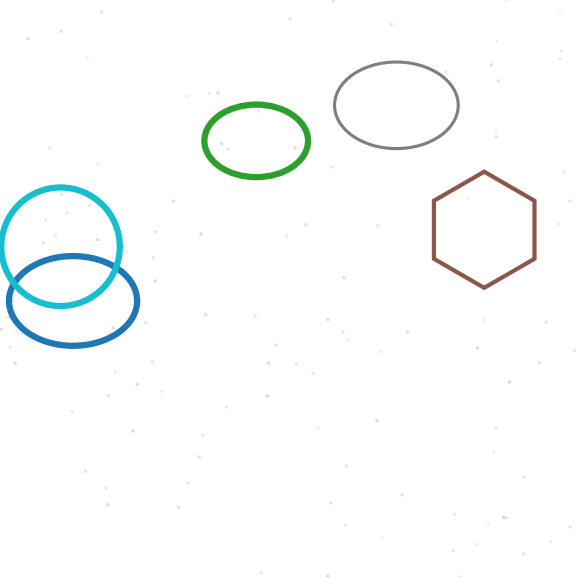[{"shape": "oval", "thickness": 3, "radius": 0.55, "center": [0.127, 0.478]}, {"shape": "oval", "thickness": 3, "radius": 0.45, "center": [0.444, 0.755]}, {"shape": "hexagon", "thickness": 2, "radius": 0.5, "center": [0.838, 0.601]}, {"shape": "oval", "thickness": 1.5, "radius": 0.54, "center": [0.686, 0.817]}, {"shape": "circle", "thickness": 3, "radius": 0.51, "center": [0.105, 0.572]}]